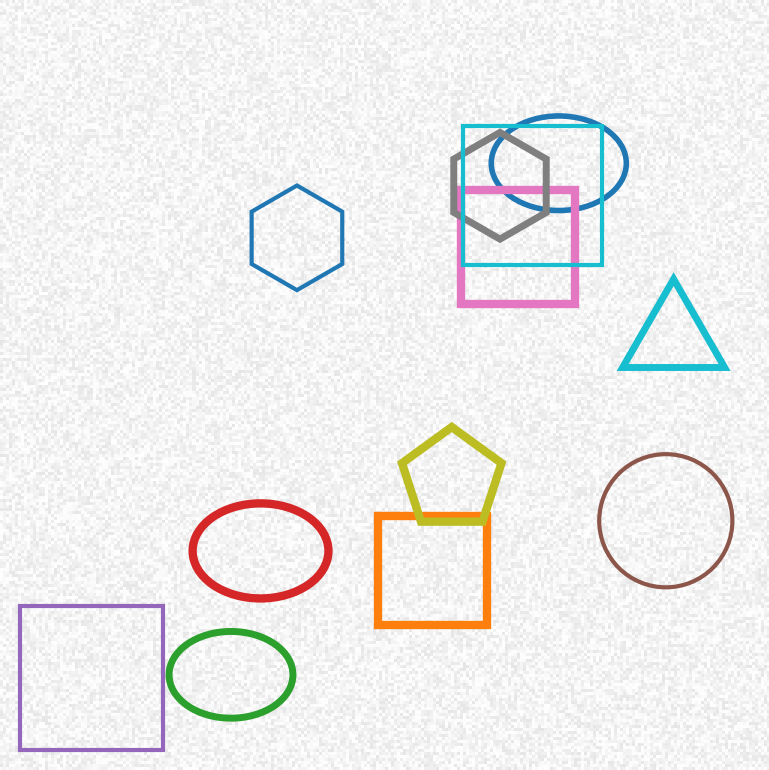[{"shape": "oval", "thickness": 2, "radius": 0.44, "center": [0.726, 0.788]}, {"shape": "hexagon", "thickness": 1.5, "radius": 0.34, "center": [0.386, 0.691]}, {"shape": "square", "thickness": 3, "radius": 0.35, "center": [0.562, 0.259]}, {"shape": "oval", "thickness": 2.5, "radius": 0.4, "center": [0.3, 0.124]}, {"shape": "oval", "thickness": 3, "radius": 0.44, "center": [0.338, 0.285]}, {"shape": "square", "thickness": 1.5, "radius": 0.47, "center": [0.119, 0.119]}, {"shape": "circle", "thickness": 1.5, "radius": 0.43, "center": [0.865, 0.324]}, {"shape": "square", "thickness": 3, "radius": 0.37, "center": [0.673, 0.679]}, {"shape": "hexagon", "thickness": 2.5, "radius": 0.35, "center": [0.649, 0.759]}, {"shape": "pentagon", "thickness": 3, "radius": 0.34, "center": [0.587, 0.377]}, {"shape": "square", "thickness": 1.5, "radius": 0.45, "center": [0.692, 0.746]}, {"shape": "triangle", "thickness": 2.5, "radius": 0.38, "center": [0.875, 0.561]}]